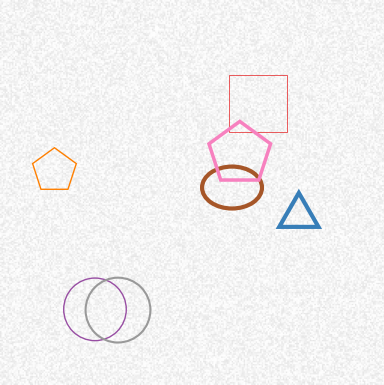[{"shape": "square", "thickness": 0.5, "radius": 0.37, "center": [0.67, 0.731]}, {"shape": "triangle", "thickness": 3, "radius": 0.29, "center": [0.776, 0.44]}, {"shape": "circle", "thickness": 1, "radius": 0.41, "center": [0.247, 0.197]}, {"shape": "pentagon", "thickness": 1, "radius": 0.3, "center": [0.141, 0.557]}, {"shape": "oval", "thickness": 3, "radius": 0.39, "center": [0.603, 0.513]}, {"shape": "pentagon", "thickness": 2.5, "radius": 0.42, "center": [0.623, 0.6]}, {"shape": "circle", "thickness": 1.5, "radius": 0.42, "center": [0.306, 0.195]}]